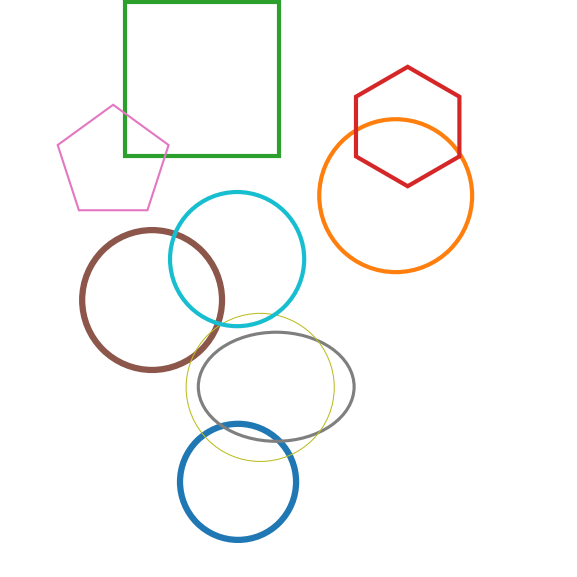[{"shape": "circle", "thickness": 3, "radius": 0.5, "center": [0.412, 0.165]}, {"shape": "circle", "thickness": 2, "radius": 0.66, "center": [0.685, 0.66]}, {"shape": "square", "thickness": 2, "radius": 0.67, "center": [0.35, 0.863]}, {"shape": "hexagon", "thickness": 2, "radius": 0.52, "center": [0.706, 0.78]}, {"shape": "circle", "thickness": 3, "radius": 0.61, "center": [0.263, 0.48]}, {"shape": "pentagon", "thickness": 1, "radius": 0.5, "center": [0.196, 0.717]}, {"shape": "oval", "thickness": 1.5, "radius": 0.67, "center": [0.478, 0.329]}, {"shape": "circle", "thickness": 0.5, "radius": 0.64, "center": [0.451, 0.328]}, {"shape": "circle", "thickness": 2, "radius": 0.58, "center": [0.411, 0.55]}]